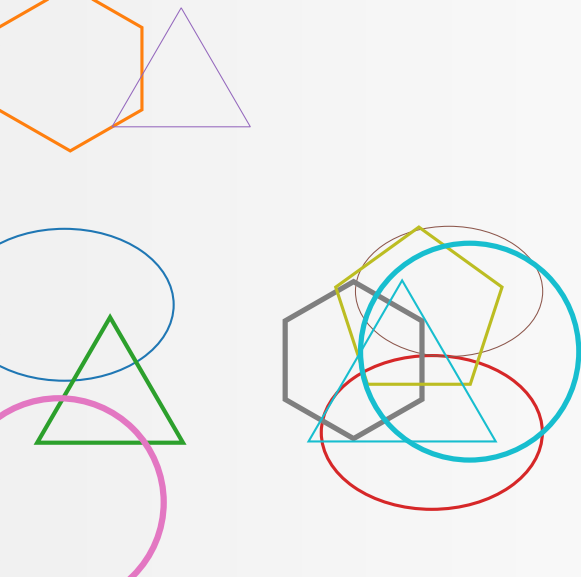[{"shape": "oval", "thickness": 1, "radius": 0.94, "center": [0.111, 0.471]}, {"shape": "hexagon", "thickness": 1.5, "radius": 0.71, "center": [0.121, 0.88]}, {"shape": "triangle", "thickness": 2, "radius": 0.72, "center": [0.189, 0.305]}, {"shape": "oval", "thickness": 1.5, "radius": 0.95, "center": [0.743, 0.25]}, {"shape": "triangle", "thickness": 0.5, "radius": 0.69, "center": [0.312, 0.848]}, {"shape": "oval", "thickness": 0.5, "radius": 0.81, "center": [0.773, 0.495]}, {"shape": "circle", "thickness": 3, "radius": 0.9, "center": [0.101, 0.129]}, {"shape": "hexagon", "thickness": 2.5, "radius": 0.68, "center": [0.608, 0.376]}, {"shape": "pentagon", "thickness": 1.5, "radius": 0.75, "center": [0.721, 0.455]}, {"shape": "triangle", "thickness": 1, "radius": 0.93, "center": [0.692, 0.328]}, {"shape": "circle", "thickness": 2.5, "radius": 0.94, "center": [0.808, 0.39]}]